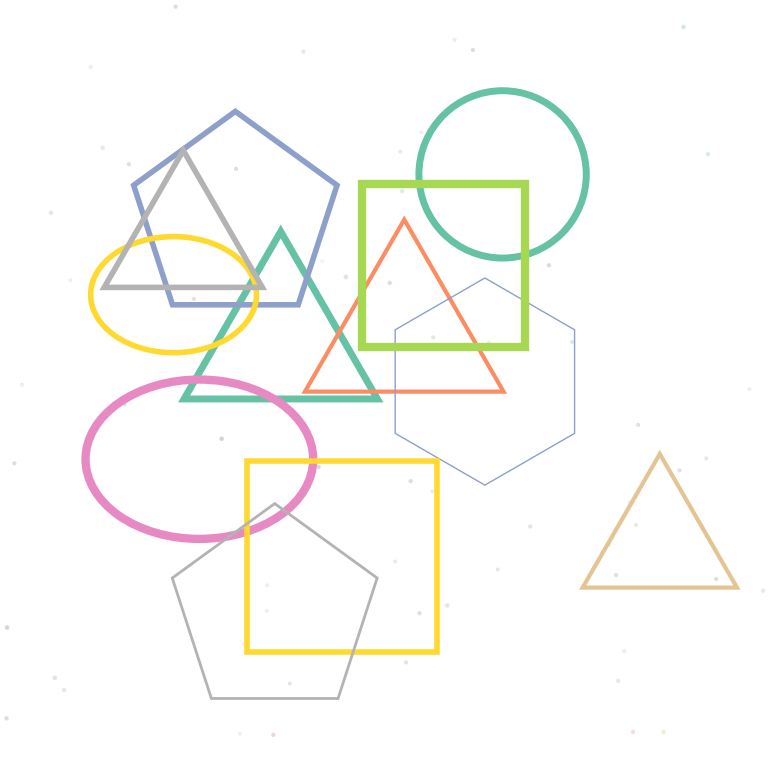[{"shape": "circle", "thickness": 2.5, "radius": 0.54, "center": [0.653, 0.774]}, {"shape": "triangle", "thickness": 2.5, "radius": 0.72, "center": [0.365, 0.554]}, {"shape": "triangle", "thickness": 1.5, "radius": 0.74, "center": [0.525, 0.566]}, {"shape": "pentagon", "thickness": 2, "radius": 0.69, "center": [0.306, 0.716]}, {"shape": "hexagon", "thickness": 0.5, "radius": 0.67, "center": [0.63, 0.504]}, {"shape": "oval", "thickness": 3, "radius": 0.74, "center": [0.259, 0.404]}, {"shape": "square", "thickness": 3, "radius": 0.53, "center": [0.576, 0.656]}, {"shape": "square", "thickness": 2, "radius": 0.62, "center": [0.444, 0.277]}, {"shape": "oval", "thickness": 2, "radius": 0.54, "center": [0.225, 0.617]}, {"shape": "triangle", "thickness": 1.5, "radius": 0.58, "center": [0.857, 0.295]}, {"shape": "pentagon", "thickness": 1, "radius": 0.7, "center": [0.357, 0.206]}, {"shape": "triangle", "thickness": 2, "radius": 0.59, "center": [0.238, 0.686]}]